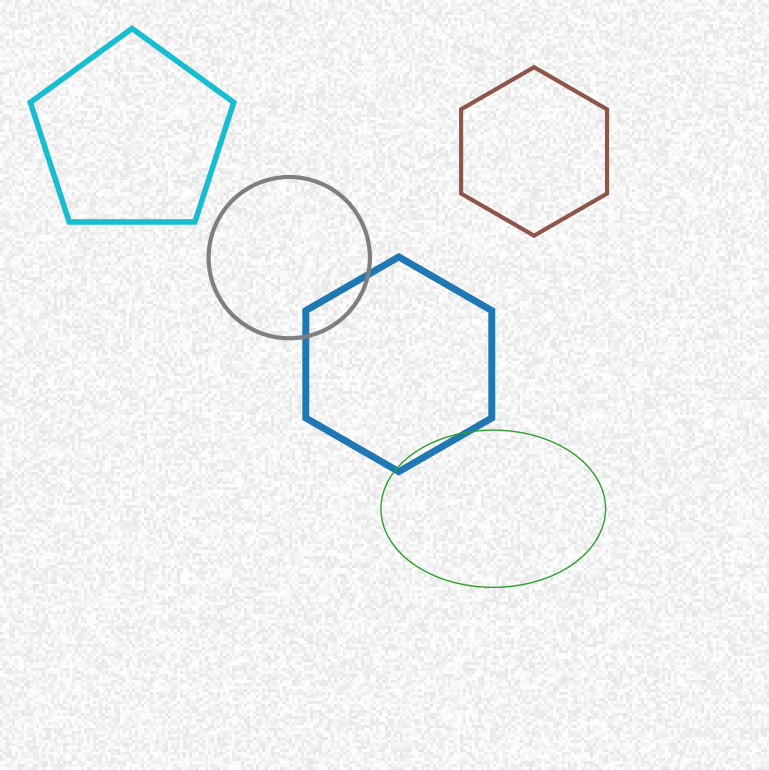[{"shape": "hexagon", "thickness": 2.5, "radius": 0.7, "center": [0.518, 0.527]}, {"shape": "oval", "thickness": 0.5, "radius": 0.73, "center": [0.641, 0.339]}, {"shape": "hexagon", "thickness": 1.5, "radius": 0.55, "center": [0.694, 0.803]}, {"shape": "circle", "thickness": 1.5, "radius": 0.52, "center": [0.376, 0.665]}, {"shape": "pentagon", "thickness": 2, "radius": 0.69, "center": [0.171, 0.824]}]